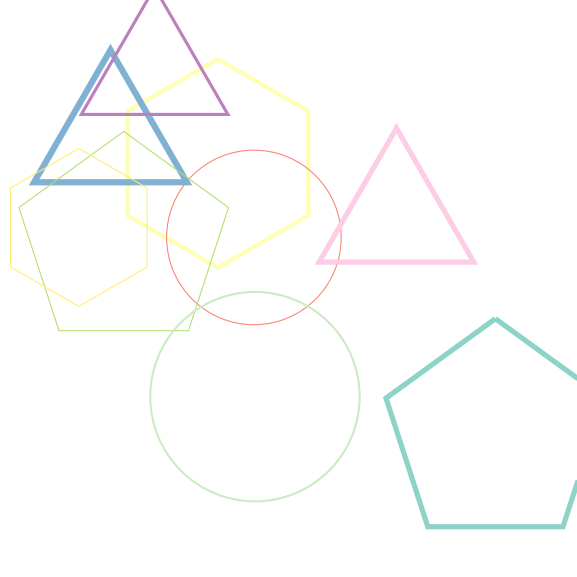[{"shape": "pentagon", "thickness": 2.5, "radius": 1.0, "center": [0.858, 0.248]}, {"shape": "hexagon", "thickness": 2, "radius": 0.9, "center": [0.377, 0.716]}, {"shape": "circle", "thickness": 0.5, "radius": 0.76, "center": [0.44, 0.588]}, {"shape": "triangle", "thickness": 3, "radius": 0.76, "center": [0.191, 0.76]}, {"shape": "pentagon", "thickness": 0.5, "radius": 0.95, "center": [0.214, 0.581]}, {"shape": "triangle", "thickness": 2.5, "radius": 0.77, "center": [0.687, 0.623]}, {"shape": "triangle", "thickness": 1.5, "radius": 0.73, "center": [0.268, 0.874]}, {"shape": "circle", "thickness": 1, "radius": 0.91, "center": [0.441, 0.312]}, {"shape": "hexagon", "thickness": 0.5, "radius": 0.68, "center": [0.137, 0.605]}]